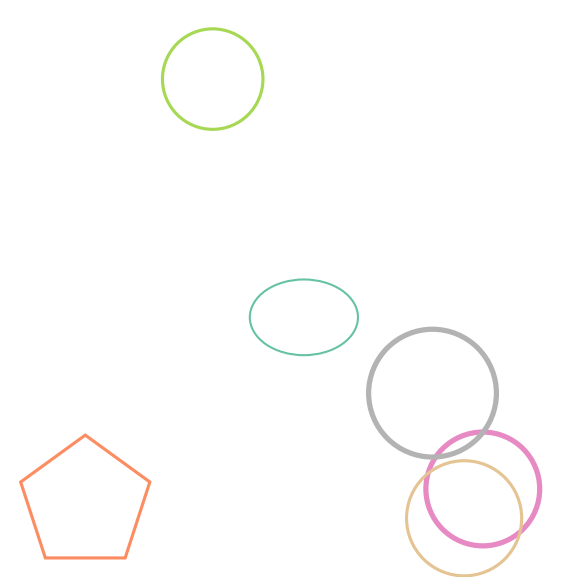[{"shape": "oval", "thickness": 1, "radius": 0.47, "center": [0.526, 0.45]}, {"shape": "pentagon", "thickness": 1.5, "radius": 0.59, "center": [0.148, 0.128]}, {"shape": "circle", "thickness": 2.5, "radius": 0.49, "center": [0.836, 0.152]}, {"shape": "circle", "thickness": 1.5, "radius": 0.44, "center": [0.368, 0.862]}, {"shape": "circle", "thickness": 1.5, "radius": 0.5, "center": [0.804, 0.102]}, {"shape": "circle", "thickness": 2.5, "radius": 0.55, "center": [0.749, 0.318]}]